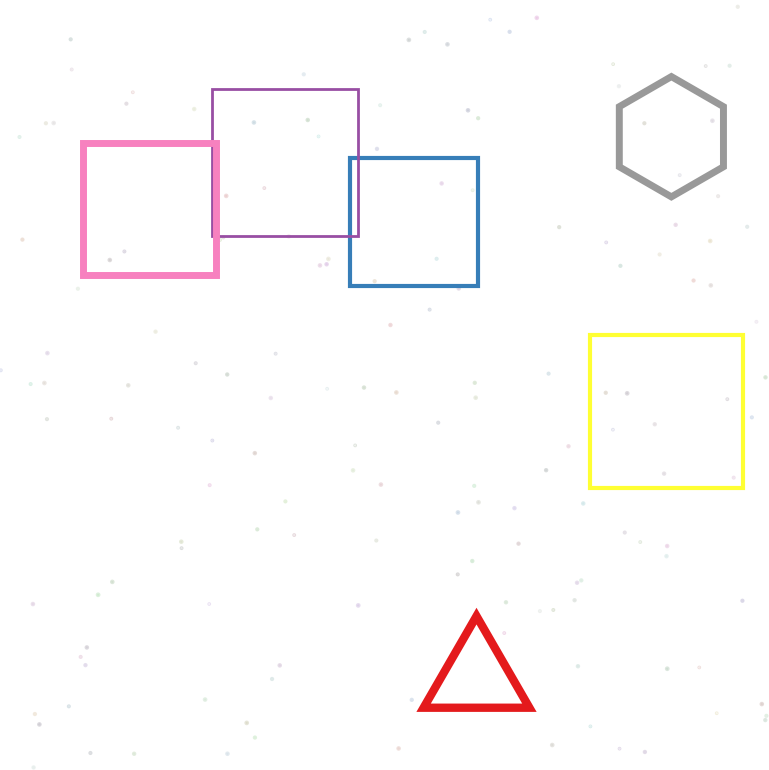[{"shape": "triangle", "thickness": 3, "radius": 0.4, "center": [0.619, 0.121]}, {"shape": "square", "thickness": 1.5, "radius": 0.42, "center": [0.538, 0.711]}, {"shape": "square", "thickness": 1, "radius": 0.47, "center": [0.37, 0.789]}, {"shape": "square", "thickness": 1.5, "radius": 0.5, "center": [0.866, 0.466]}, {"shape": "square", "thickness": 2.5, "radius": 0.43, "center": [0.194, 0.729]}, {"shape": "hexagon", "thickness": 2.5, "radius": 0.39, "center": [0.872, 0.822]}]